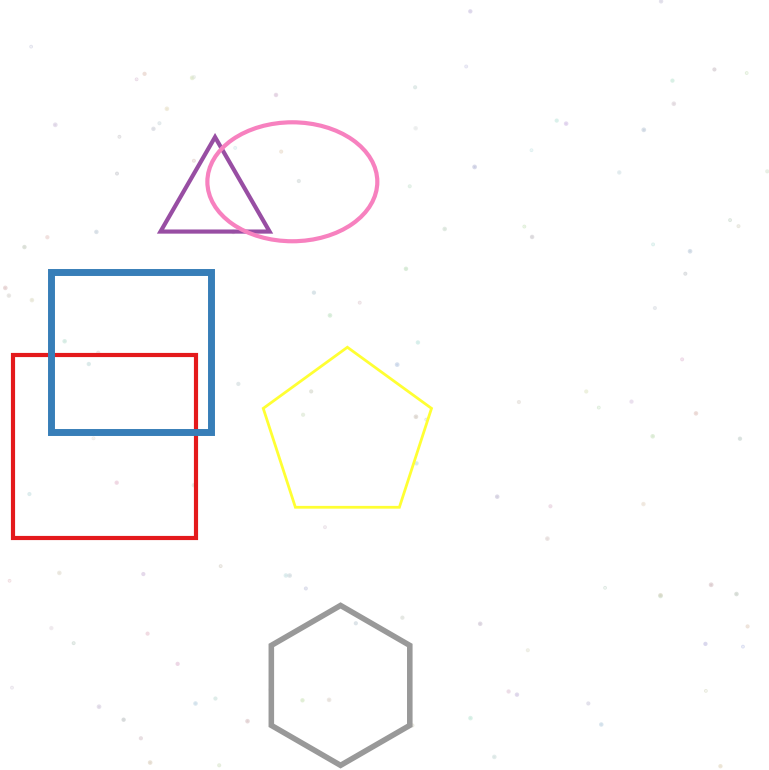[{"shape": "square", "thickness": 1.5, "radius": 0.59, "center": [0.136, 0.42]}, {"shape": "square", "thickness": 2.5, "radius": 0.52, "center": [0.17, 0.543]}, {"shape": "triangle", "thickness": 1.5, "radius": 0.41, "center": [0.279, 0.74]}, {"shape": "pentagon", "thickness": 1, "radius": 0.57, "center": [0.451, 0.434]}, {"shape": "oval", "thickness": 1.5, "radius": 0.55, "center": [0.38, 0.764]}, {"shape": "hexagon", "thickness": 2, "radius": 0.52, "center": [0.442, 0.11]}]